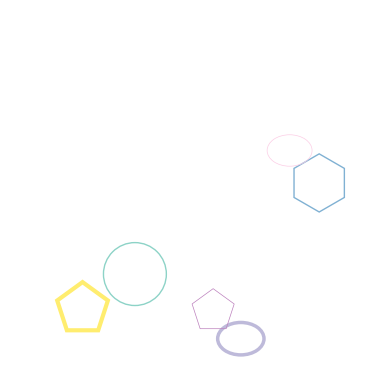[{"shape": "circle", "thickness": 1, "radius": 0.41, "center": [0.35, 0.288]}, {"shape": "oval", "thickness": 2.5, "radius": 0.3, "center": [0.626, 0.12]}, {"shape": "hexagon", "thickness": 1, "radius": 0.38, "center": [0.829, 0.525]}, {"shape": "oval", "thickness": 0.5, "radius": 0.29, "center": [0.752, 0.609]}, {"shape": "pentagon", "thickness": 0.5, "radius": 0.29, "center": [0.554, 0.193]}, {"shape": "pentagon", "thickness": 3, "radius": 0.35, "center": [0.214, 0.198]}]